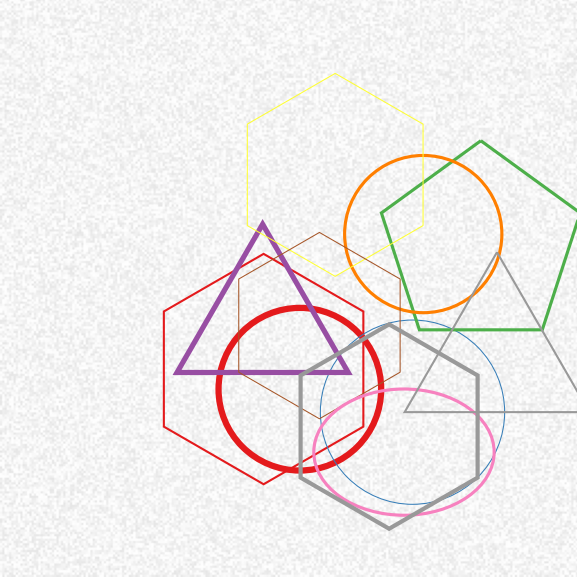[{"shape": "circle", "thickness": 3, "radius": 0.7, "center": [0.519, 0.325]}, {"shape": "hexagon", "thickness": 1, "radius": 1.0, "center": [0.456, 0.36]}, {"shape": "circle", "thickness": 0.5, "radius": 0.8, "center": [0.714, 0.285]}, {"shape": "pentagon", "thickness": 1.5, "radius": 0.91, "center": [0.833, 0.574]}, {"shape": "triangle", "thickness": 2.5, "radius": 0.86, "center": [0.455, 0.44]}, {"shape": "circle", "thickness": 1.5, "radius": 0.68, "center": [0.733, 0.594]}, {"shape": "hexagon", "thickness": 0.5, "radius": 0.88, "center": [0.58, 0.696]}, {"shape": "hexagon", "thickness": 0.5, "radius": 0.81, "center": [0.553, 0.435]}, {"shape": "oval", "thickness": 1.5, "radius": 0.78, "center": [0.7, 0.216]}, {"shape": "triangle", "thickness": 1, "radius": 0.92, "center": [0.861, 0.378]}, {"shape": "hexagon", "thickness": 2, "radius": 0.88, "center": [0.674, 0.261]}]